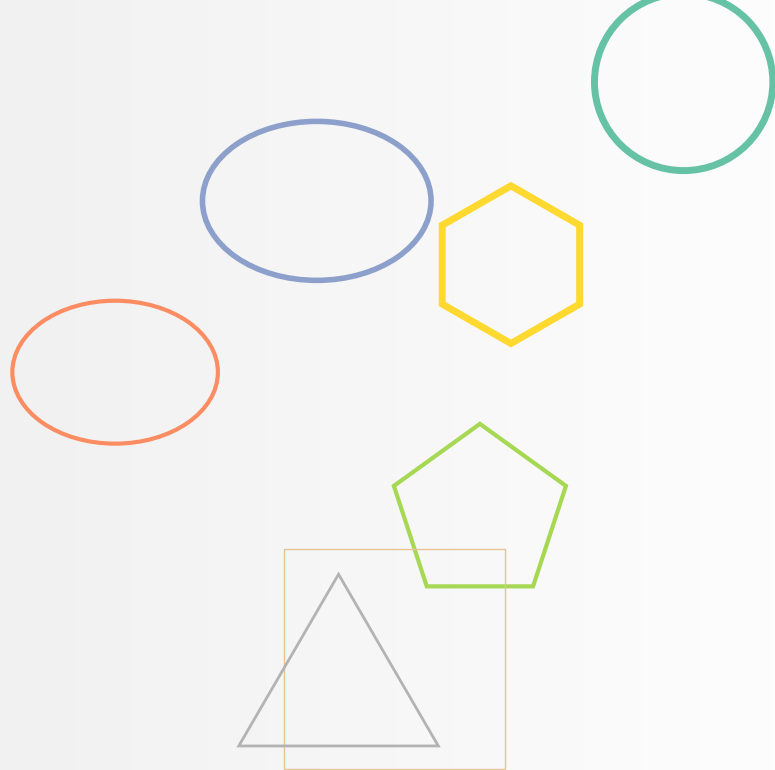[{"shape": "circle", "thickness": 2.5, "radius": 0.58, "center": [0.882, 0.893]}, {"shape": "oval", "thickness": 1.5, "radius": 0.66, "center": [0.149, 0.517]}, {"shape": "oval", "thickness": 2, "radius": 0.74, "center": [0.409, 0.739]}, {"shape": "pentagon", "thickness": 1.5, "radius": 0.58, "center": [0.619, 0.333]}, {"shape": "hexagon", "thickness": 2.5, "radius": 0.51, "center": [0.659, 0.656]}, {"shape": "square", "thickness": 0.5, "radius": 0.71, "center": [0.509, 0.144]}, {"shape": "triangle", "thickness": 1, "radius": 0.74, "center": [0.437, 0.106]}]